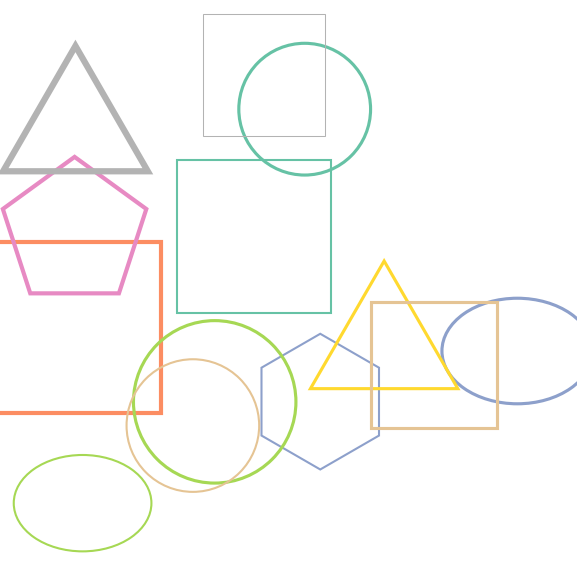[{"shape": "square", "thickness": 1, "radius": 0.66, "center": [0.44, 0.59]}, {"shape": "circle", "thickness": 1.5, "radius": 0.57, "center": [0.528, 0.81]}, {"shape": "square", "thickness": 2, "radius": 0.74, "center": [0.13, 0.432]}, {"shape": "hexagon", "thickness": 1, "radius": 0.59, "center": [0.555, 0.304]}, {"shape": "oval", "thickness": 1.5, "radius": 0.65, "center": [0.896, 0.391]}, {"shape": "pentagon", "thickness": 2, "radius": 0.65, "center": [0.129, 0.597]}, {"shape": "circle", "thickness": 1.5, "radius": 0.7, "center": [0.372, 0.303]}, {"shape": "oval", "thickness": 1, "radius": 0.6, "center": [0.143, 0.128]}, {"shape": "triangle", "thickness": 1.5, "radius": 0.74, "center": [0.665, 0.4]}, {"shape": "square", "thickness": 1.5, "radius": 0.54, "center": [0.752, 0.367]}, {"shape": "circle", "thickness": 1, "radius": 0.57, "center": [0.334, 0.262]}, {"shape": "square", "thickness": 0.5, "radius": 0.53, "center": [0.457, 0.87]}, {"shape": "triangle", "thickness": 3, "radius": 0.72, "center": [0.131, 0.775]}]